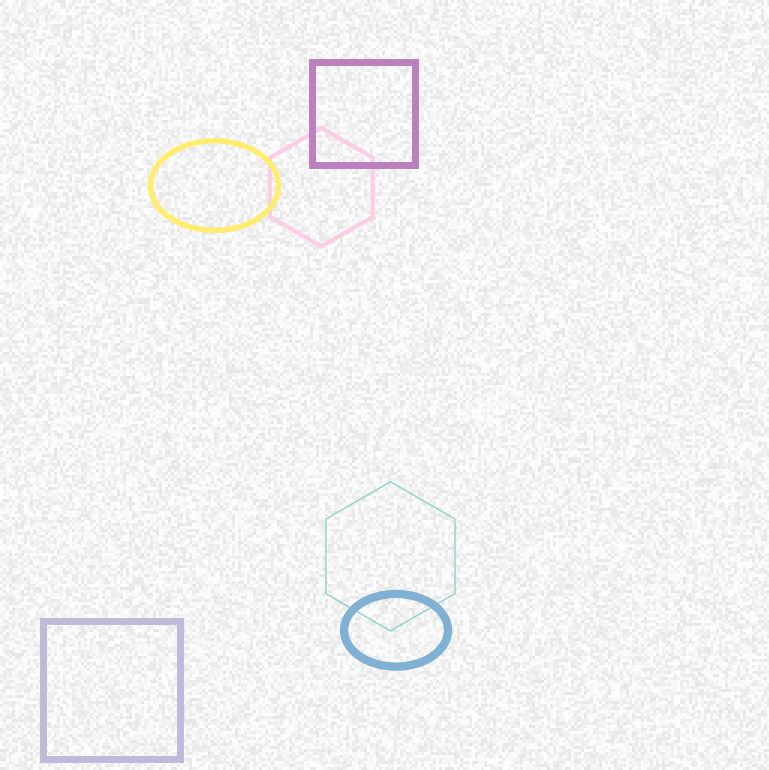[{"shape": "hexagon", "thickness": 0.5, "radius": 0.48, "center": [0.507, 0.278]}, {"shape": "square", "thickness": 2.5, "radius": 0.45, "center": [0.145, 0.103]}, {"shape": "oval", "thickness": 3, "radius": 0.34, "center": [0.514, 0.181]}, {"shape": "hexagon", "thickness": 1.5, "radius": 0.38, "center": [0.417, 0.757]}, {"shape": "square", "thickness": 2.5, "radius": 0.33, "center": [0.472, 0.853]}, {"shape": "oval", "thickness": 2, "radius": 0.42, "center": [0.279, 0.759]}]